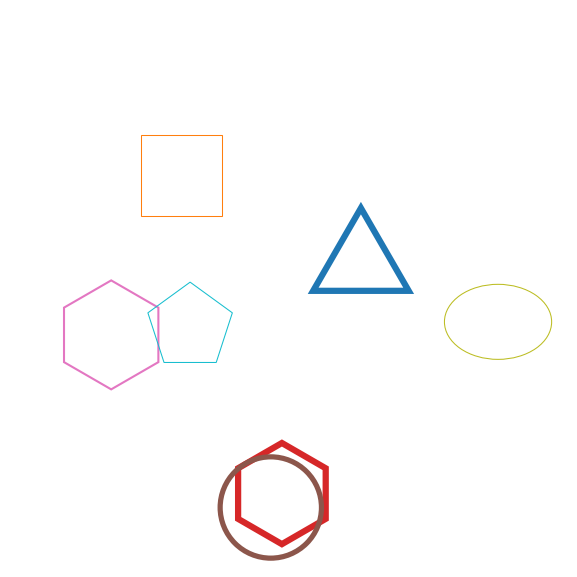[{"shape": "triangle", "thickness": 3, "radius": 0.48, "center": [0.625, 0.543]}, {"shape": "square", "thickness": 0.5, "radius": 0.35, "center": [0.315, 0.695]}, {"shape": "hexagon", "thickness": 3, "radius": 0.44, "center": [0.488, 0.144]}, {"shape": "circle", "thickness": 2.5, "radius": 0.44, "center": [0.469, 0.12]}, {"shape": "hexagon", "thickness": 1, "radius": 0.47, "center": [0.193, 0.419]}, {"shape": "oval", "thickness": 0.5, "radius": 0.46, "center": [0.862, 0.442]}, {"shape": "pentagon", "thickness": 0.5, "radius": 0.38, "center": [0.329, 0.434]}]